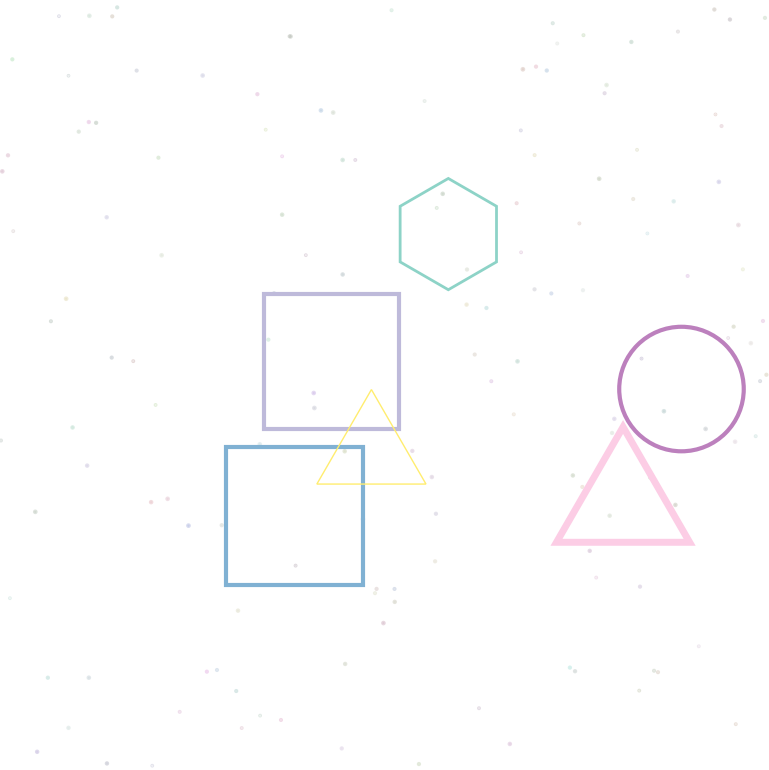[{"shape": "hexagon", "thickness": 1, "radius": 0.36, "center": [0.582, 0.696]}, {"shape": "square", "thickness": 1.5, "radius": 0.44, "center": [0.431, 0.531]}, {"shape": "square", "thickness": 1.5, "radius": 0.45, "center": [0.383, 0.33]}, {"shape": "triangle", "thickness": 2.5, "radius": 0.5, "center": [0.809, 0.346]}, {"shape": "circle", "thickness": 1.5, "radius": 0.4, "center": [0.885, 0.495]}, {"shape": "triangle", "thickness": 0.5, "radius": 0.41, "center": [0.482, 0.412]}]